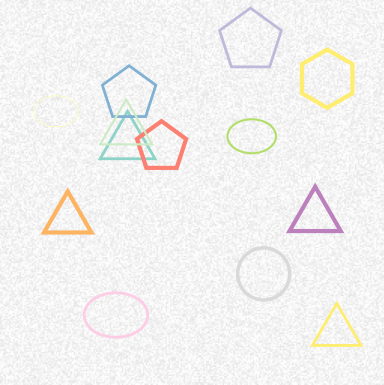[{"shape": "triangle", "thickness": 2, "radius": 0.41, "center": [0.331, 0.629]}, {"shape": "oval", "thickness": 0.5, "radius": 0.29, "center": [0.145, 0.711]}, {"shape": "pentagon", "thickness": 2, "radius": 0.42, "center": [0.651, 0.895]}, {"shape": "pentagon", "thickness": 3, "radius": 0.34, "center": [0.42, 0.618]}, {"shape": "pentagon", "thickness": 2, "radius": 0.37, "center": [0.335, 0.756]}, {"shape": "triangle", "thickness": 3, "radius": 0.36, "center": [0.176, 0.432]}, {"shape": "oval", "thickness": 1.5, "radius": 0.32, "center": [0.654, 0.646]}, {"shape": "oval", "thickness": 2, "radius": 0.41, "center": [0.301, 0.182]}, {"shape": "circle", "thickness": 2.5, "radius": 0.34, "center": [0.685, 0.289]}, {"shape": "triangle", "thickness": 3, "radius": 0.38, "center": [0.819, 0.438]}, {"shape": "triangle", "thickness": 1.5, "radius": 0.39, "center": [0.328, 0.664]}, {"shape": "hexagon", "thickness": 3, "radius": 0.38, "center": [0.85, 0.796]}, {"shape": "triangle", "thickness": 2, "radius": 0.36, "center": [0.875, 0.139]}]